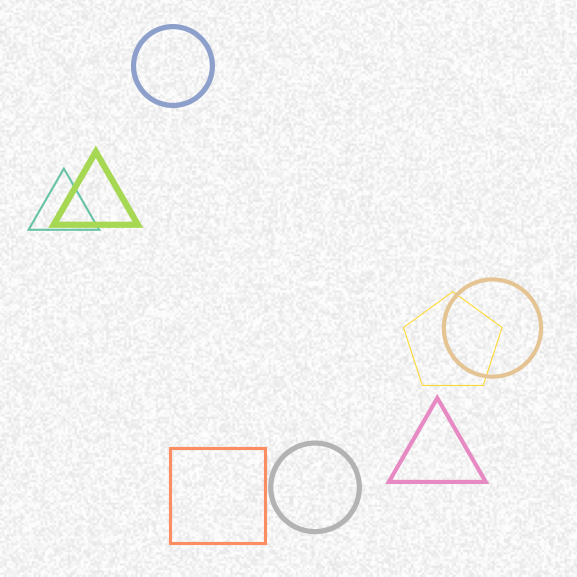[{"shape": "triangle", "thickness": 1, "radius": 0.35, "center": [0.111, 0.637]}, {"shape": "square", "thickness": 1.5, "radius": 0.41, "center": [0.377, 0.141]}, {"shape": "circle", "thickness": 2.5, "radius": 0.34, "center": [0.3, 0.885]}, {"shape": "triangle", "thickness": 2, "radius": 0.48, "center": [0.757, 0.213]}, {"shape": "triangle", "thickness": 3, "radius": 0.42, "center": [0.166, 0.652]}, {"shape": "pentagon", "thickness": 0.5, "radius": 0.45, "center": [0.784, 0.404]}, {"shape": "circle", "thickness": 2, "radius": 0.42, "center": [0.853, 0.431]}, {"shape": "circle", "thickness": 2.5, "radius": 0.38, "center": [0.546, 0.155]}]